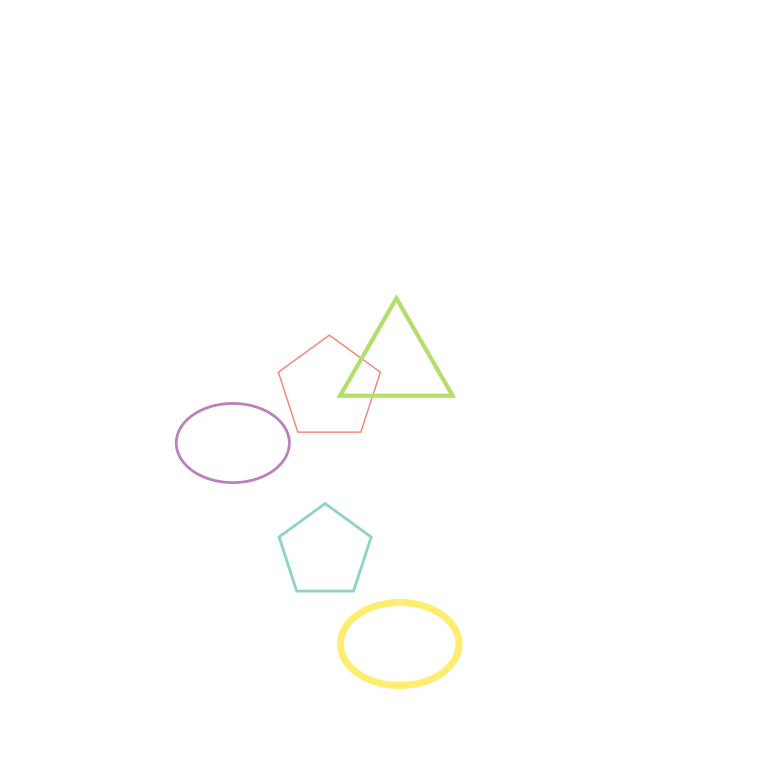[{"shape": "pentagon", "thickness": 1, "radius": 0.31, "center": [0.422, 0.283]}, {"shape": "pentagon", "thickness": 0.5, "radius": 0.35, "center": [0.428, 0.495]}, {"shape": "triangle", "thickness": 1.5, "radius": 0.42, "center": [0.515, 0.528]}, {"shape": "oval", "thickness": 1, "radius": 0.37, "center": [0.302, 0.425]}, {"shape": "oval", "thickness": 2.5, "radius": 0.38, "center": [0.519, 0.164]}]